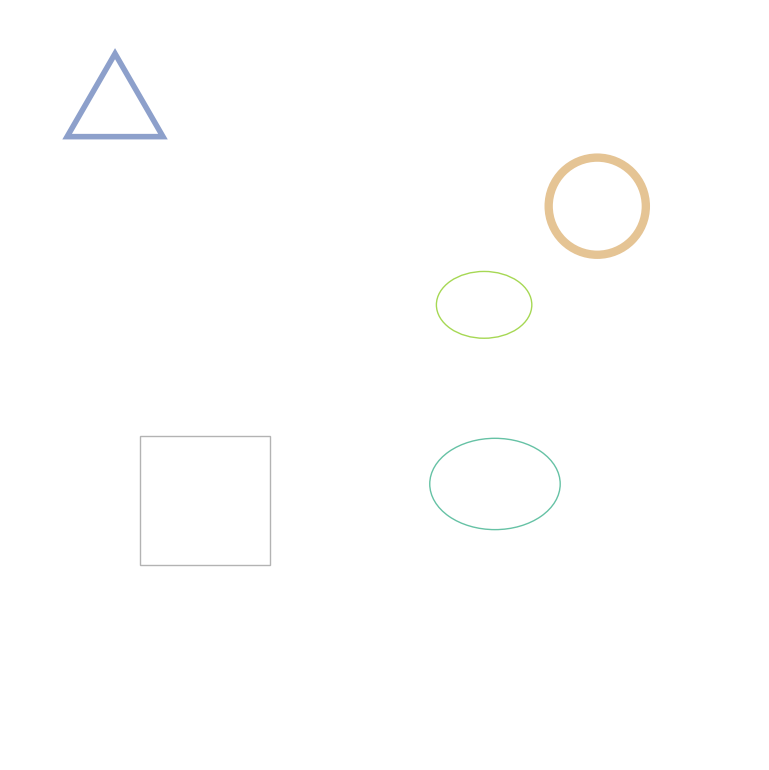[{"shape": "oval", "thickness": 0.5, "radius": 0.42, "center": [0.643, 0.371]}, {"shape": "triangle", "thickness": 2, "radius": 0.36, "center": [0.149, 0.858]}, {"shape": "oval", "thickness": 0.5, "radius": 0.31, "center": [0.629, 0.604]}, {"shape": "circle", "thickness": 3, "radius": 0.32, "center": [0.776, 0.732]}, {"shape": "square", "thickness": 0.5, "radius": 0.42, "center": [0.266, 0.35]}]